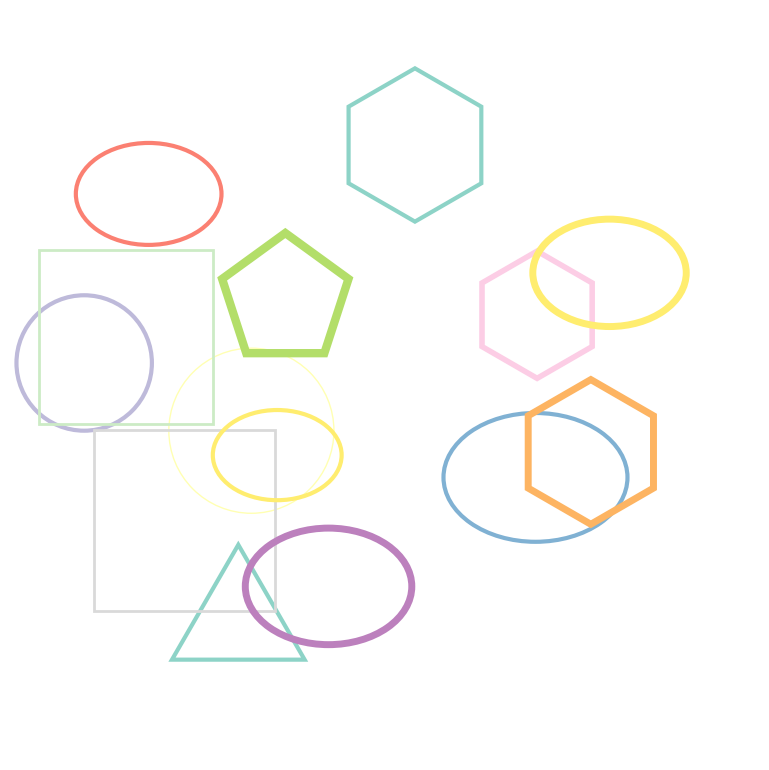[{"shape": "hexagon", "thickness": 1.5, "radius": 0.5, "center": [0.539, 0.812]}, {"shape": "triangle", "thickness": 1.5, "radius": 0.5, "center": [0.309, 0.193]}, {"shape": "circle", "thickness": 0.5, "radius": 0.54, "center": [0.326, 0.441]}, {"shape": "circle", "thickness": 1.5, "radius": 0.44, "center": [0.109, 0.529]}, {"shape": "oval", "thickness": 1.5, "radius": 0.47, "center": [0.193, 0.748]}, {"shape": "oval", "thickness": 1.5, "radius": 0.6, "center": [0.695, 0.38]}, {"shape": "hexagon", "thickness": 2.5, "radius": 0.47, "center": [0.767, 0.413]}, {"shape": "pentagon", "thickness": 3, "radius": 0.43, "center": [0.371, 0.611]}, {"shape": "hexagon", "thickness": 2, "radius": 0.41, "center": [0.698, 0.591]}, {"shape": "square", "thickness": 1, "radius": 0.59, "center": [0.239, 0.324]}, {"shape": "oval", "thickness": 2.5, "radius": 0.54, "center": [0.427, 0.238]}, {"shape": "square", "thickness": 1, "radius": 0.57, "center": [0.164, 0.562]}, {"shape": "oval", "thickness": 2.5, "radius": 0.5, "center": [0.792, 0.646]}, {"shape": "oval", "thickness": 1.5, "radius": 0.42, "center": [0.36, 0.409]}]